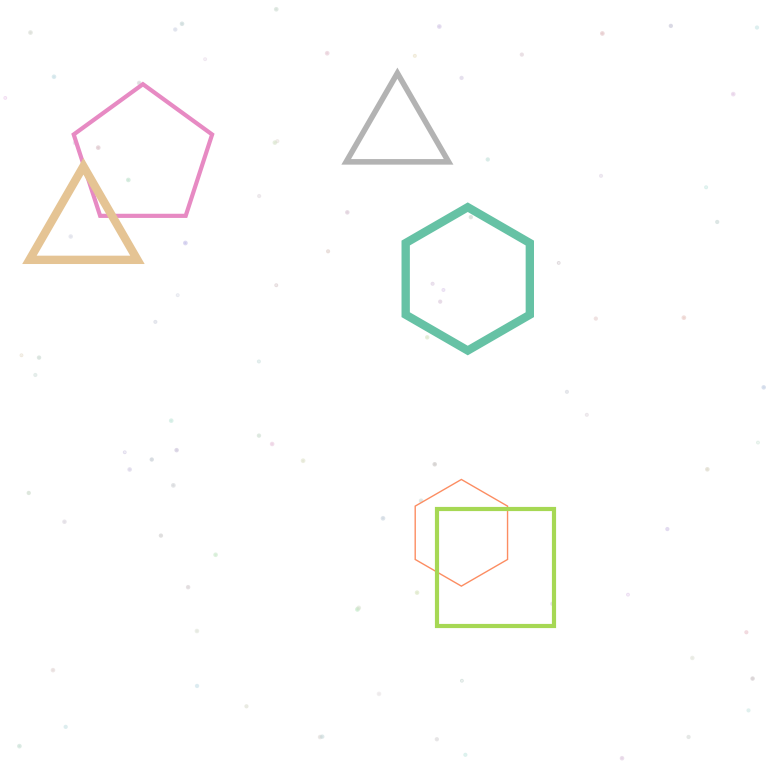[{"shape": "hexagon", "thickness": 3, "radius": 0.47, "center": [0.607, 0.638]}, {"shape": "hexagon", "thickness": 0.5, "radius": 0.35, "center": [0.599, 0.308]}, {"shape": "pentagon", "thickness": 1.5, "radius": 0.47, "center": [0.186, 0.796]}, {"shape": "square", "thickness": 1.5, "radius": 0.38, "center": [0.644, 0.263]}, {"shape": "triangle", "thickness": 3, "radius": 0.4, "center": [0.108, 0.703]}, {"shape": "triangle", "thickness": 2, "radius": 0.38, "center": [0.516, 0.828]}]